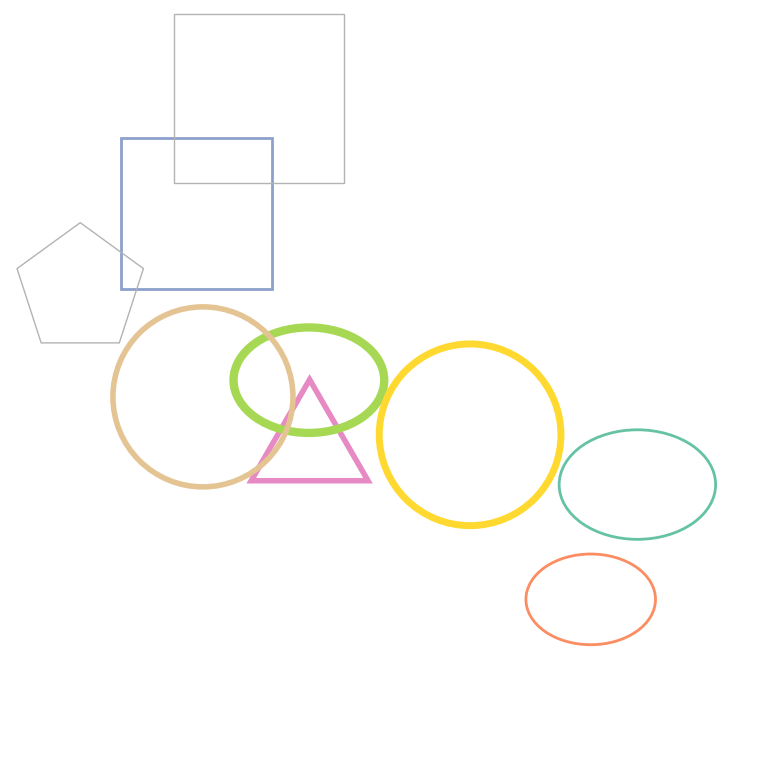[{"shape": "oval", "thickness": 1, "radius": 0.51, "center": [0.828, 0.371]}, {"shape": "oval", "thickness": 1, "radius": 0.42, "center": [0.767, 0.222]}, {"shape": "square", "thickness": 1, "radius": 0.49, "center": [0.255, 0.723]}, {"shape": "triangle", "thickness": 2, "radius": 0.44, "center": [0.402, 0.419]}, {"shape": "oval", "thickness": 3, "radius": 0.49, "center": [0.401, 0.506]}, {"shape": "circle", "thickness": 2.5, "radius": 0.59, "center": [0.61, 0.435]}, {"shape": "circle", "thickness": 2, "radius": 0.58, "center": [0.264, 0.485]}, {"shape": "square", "thickness": 0.5, "radius": 0.55, "center": [0.336, 0.872]}, {"shape": "pentagon", "thickness": 0.5, "radius": 0.43, "center": [0.104, 0.625]}]